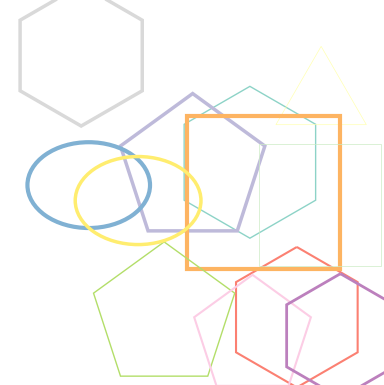[{"shape": "hexagon", "thickness": 1, "radius": 0.99, "center": [0.649, 0.579]}, {"shape": "triangle", "thickness": 0.5, "radius": 0.68, "center": [0.834, 0.744]}, {"shape": "pentagon", "thickness": 2.5, "radius": 0.99, "center": [0.5, 0.56]}, {"shape": "hexagon", "thickness": 1.5, "radius": 0.91, "center": [0.771, 0.176]}, {"shape": "oval", "thickness": 3, "radius": 0.8, "center": [0.23, 0.519]}, {"shape": "square", "thickness": 3, "radius": 0.99, "center": [0.684, 0.499]}, {"shape": "pentagon", "thickness": 1, "radius": 0.96, "center": [0.426, 0.179]}, {"shape": "pentagon", "thickness": 1.5, "radius": 0.8, "center": [0.656, 0.127]}, {"shape": "hexagon", "thickness": 2.5, "radius": 0.92, "center": [0.211, 0.856]}, {"shape": "hexagon", "thickness": 2, "radius": 0.81, "center": [0.884, 0.128]}, {"shape": "square", "thickness": 0.5, "radius": 0.79, "center": [0.831, 0.468]}, {"shape": "oval", "thickness": 2.5, "radius": 0.82, "center": [0.359, 0.479]}]